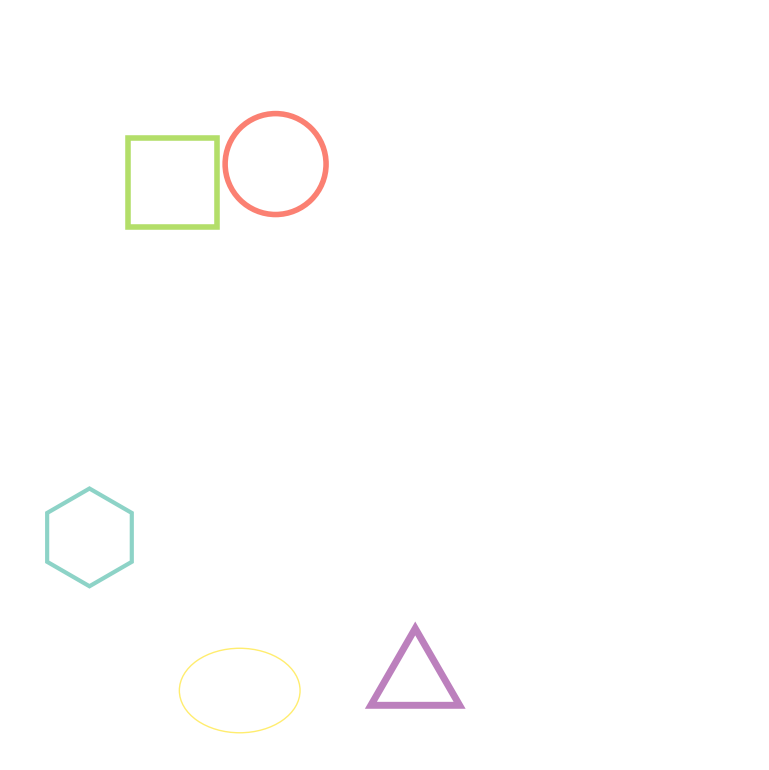[{"shape": "hexagon", "thickness": 1.5, "radius": 0.32, "center": [0.116, 0.302]}, {"shape": "circle", "thickness": 2, "radius": 0.33, "center": [0.358, 0.787]}, {"shape": "square", "thickness": 2, "radius": 0.29, "center": [0.224, 0.763]}, {"shape": "triangle", "thickness": 2.5, "radius": 0.33, "center": [0.539, 0.117]}, {"shape": "oval", "thickness": 0.5, "radius": 0.39, "center": [0.311, 0.103]}]